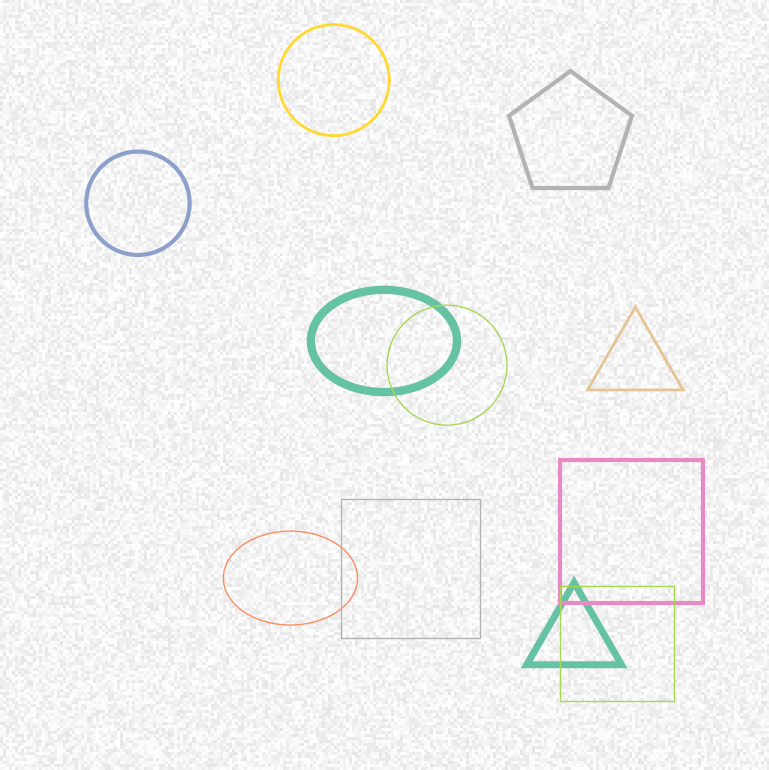[{"shape": "triangle", "thickness": 2.5, "radius": 0.36, "center": [0.746, 0.172]}, {"shape": "oval", "thickness": 3, "radius": 0.47, "center": [0.499, 0.557]}, {"shape": "oval", "thickness": 0.5, "radius": 0.44, "center": [0.377, 0.249]}, {"shape": "circle", "thickness": 1.5, "radius": 0.34, "center": [0.179, 0.736]}, {"shape": "square", "thickness": 1.5, "radius": 0.46, "center": [0.82, 0.309]}, {"shape": "circle", "thickness": 0.5, "radius": 0.39, "center": [0.581, 0.526]}, {"shape": "square", "thickness": 0.5, "radius": 0.37, "center": [0.802, 0.164]}, {"shape": "circle", "thickness": 1, "radius": 0.36, "center": [0.433, 0.896]}, {"shape": "triangle", "thickness": 1, "radius": 0.36, "center": [0.825, 0.529]}, {"shape": "square", "thickness": 0.5, "radius": 0.45, "center": [0.533, 0.262]}, {"shape": "pentagon", "thickness": 1.5, "radius": 0.42, "center": [0.741, 0.824]}]